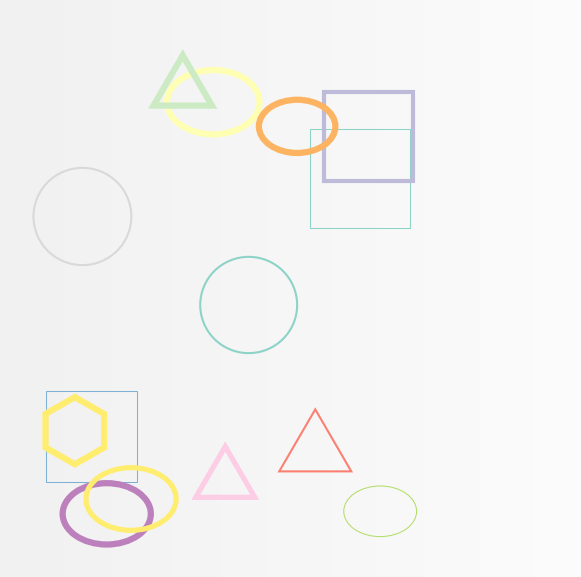[{"shape": "square", "thickness": 0.5, "radius": 0.43, "center": [0.62, 0.691]}, {"shape": "circle", "thickness": 1, "radius": 0.42, "center": [0.428, 0.471]}, {"shape": "oval", "thickness": 3, "radius": 0.4, "center": [0.367, 0.822]}, {"shape": "square", "thickness": 2, "radius": 0.39, "center": [0.634, 0.762]}, {"shape": "triangle", "thickness": 1, "radius": 0.36, "center": [0.542, 0.219]}, {"shape": "square", "thickness": 0.5, "radius": 0.39, "center": [0.158, 0.243]}, {"shape": "oval", "thickness": 3, "radius": 0.33, "center": [0.511, 0.78]}, {"shape": "oval", "thickness": 0.5, "radius": 0.31, "center": [0.654, 0.114]}, {"shape": "triangle", "thickness": 2.5, "radius": 0.29, "center": [0.388, 0.167]}, {"shape": "circle", "thickness": 1, "radius": 0.42, "center": [0.142, 0.624]}, {"shape": "oval", "thickness": 3, "radius": 0.38, "center": [0.184, 0.109]}, {"shape": "triangle", "thickness": 3, "radius": 0.29, "center": [0.314, 0.845]}, {"shape": "oval", "thickness": 2.5, "radius": 0.39, "center": [0.225, 0.135]}, {"shape": "hexagon", "thickness": 3, "radius": 0.29, "center": [0.129, 0.253]}]